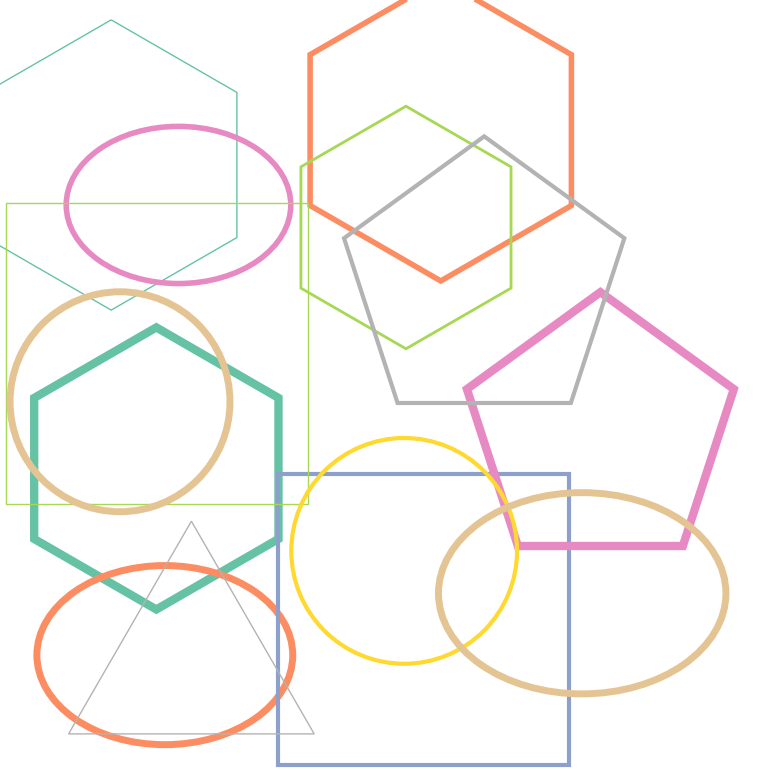[{"shape": "hexagon", "thickness": 3, "radius": 0.92, "center": [0.203, 0.392]}, {"shape": "hexagon", "thickness": 0.5, "radius": 0.94, "center": [0.144, 0.786]}, {"shape": "oval", "thickness": 2.5, "radius": 0.83, "center": [0.214, 0.149]}, {"shape": "hexagon", "thickness": 2, "radius": 0.98, "center": [0.572, 0.831]}, {"shape": "square", "thickness": 1.5, "radius": 0.95, "center": [0.55, 0.195]}, {"shape": "oval", "thickness": 2, "radius": 0.73, "center": [0.232, 0.734]}, {"shape": "pentagon", "thickness": 3, "radius": 0.91, "center": [0.78, 0.438]}, {"shape": "hexagon", "thickness": 1, "radius": 0.79, "center": [0.527, 0.705]}, {"shape": "square", "thickness": 0.5, "radius": 0.98, "center": [0.204, 0.541]}, {"shape": "circle", "thickness": 1.5, "radius": 0.73, "center": [0.525, 0.285]}, {"shape": "circle", "thickness": 2.5, "radius": 0.71, "center": [0.156, 0.478]}, {"shape": "oval", "thickness": 2.5, "radius": 0.93, "center": [0.756, 0.23]}, {"shape": "pentagon", "thickness": 1.5, "radius": 0.96, "center": [0.629, 0.631]}, {"shape": "triangle", "thickness": 0.5, "radius": 0.92, "center": [0.249, 0.139]}]